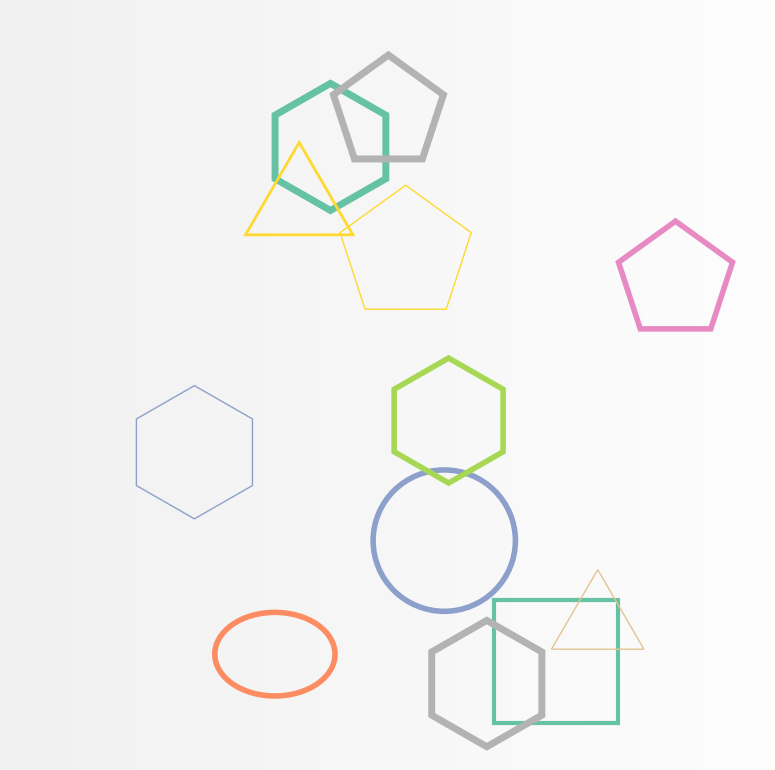[{"shape": "hexagon", "thickness": 2.5, "radius": 0.41, "center": [0.426, 0.809]}, {"shape": "square", "thickness": 1.5, "radius": 0.4, "center": [0.717, 0.141]}, {"shape": "oval", "thickness": 2, "radius": 0.39, "center": [0.355, 0.15]}, {"shape": "circle", "thickness": 2, "radius": 0.46, "center": [0.573, 0.298]}, {"shape": "hexagon", "thickness": 0.5, "radius": 0.43, "center": [0.251, 0.413]}, {"shape": "pentagon", "thickness": 2, "radius": 0.39, "center": [0.872, 0.635]}, {"shape": "hexagon", "thickness": 2, "radius": 0.41, "center": [0.579, 0.454]}, {"shape": "pentagon", "thickness": 0.5, "radius": 0.45, "center": [0.523, 0.67]}, {"shape": "triangle", "thickness": 1, "radius": 0.4, "center": [0.386, 0.735]}, {"shape": "triangle", "thickness": 0.5, "radius": 0.34, "center": [0.771, 0.191]}, {"shape": "hexagon", "thickness": 2.5, "radius": 0.41, "center": [0.628, 0.112]}, {"shape": "pentagon", "thickness": 2.5, "radius": 0.37, "center": [0.501, 0.854]}]